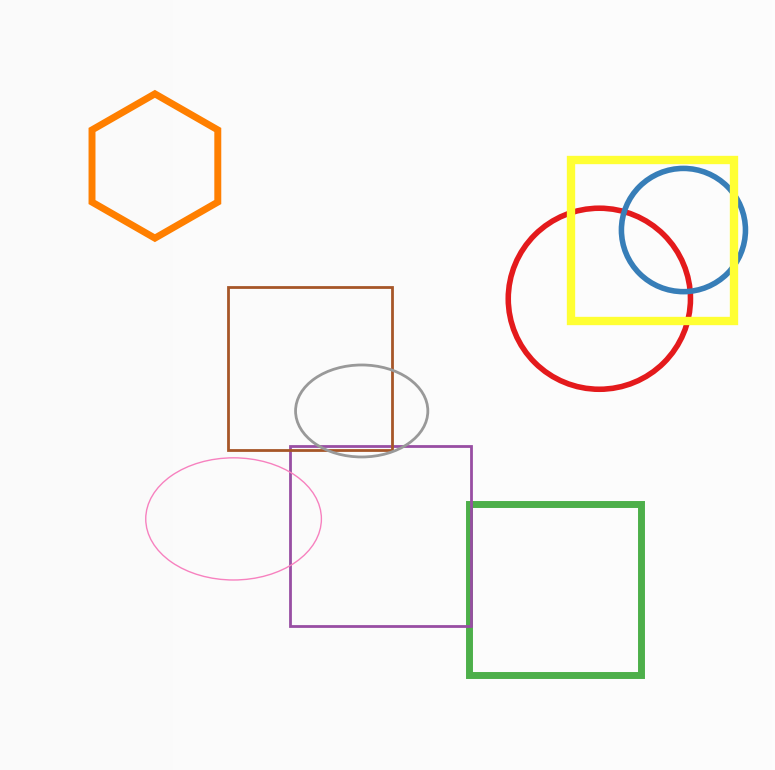[{"shape": "circle", "thickness": 2, "radius": 0.59, "center": [0.773, 0.612]}, {"shape": "circle", "thickness": 2, "radius": 0.4, "center": [0.882, 0.701]}, {"shape": "square", "thickness": 2.5, "radius": 0.55, "center": [0.716, 0.234]}, {"shape": "square", "thickness": 1, "radius": 0.58, "center": [0.491, 0.304]}, {"shape": "hexagon", "thickness": 2.5, "radius": 0.47, "center": [0.2, 0.784]}, {"shape": "square", "thickness": 3, "radius": 0.52, "center": [0.842, 0.688]}, {"shape": "square", "thickness": 1, "radius": 0.53, "center": [0.4, 0.521]}, {"shape": "oval", "thickness": 0.5, "radius": 0.57, "center": [0.301, 0.326]}, {"shape": "oval", "thickness": 1, "radius": 0.43, "center": [0.467, 0.466]}]